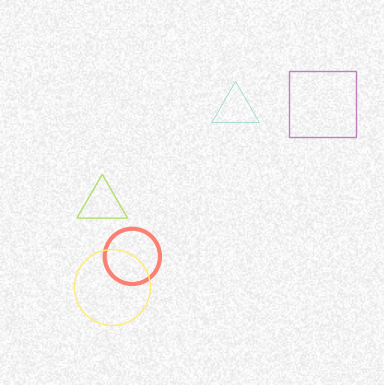[{"shape": "triangle", "thickness": 0.5, "radius": 0.36, "center": [0.612, 0.717]}, {"shape": "circle", "thickness": 3, "radius": 0.36, "center": [0.344, 0.334]}, {"shape": "triangle", "thickness": 1, "radius": 0.38, "center": [0.266, 0.471]}, {"shape": "square", "thickness": 1, "radius": 0.43, "center": [0.838, 0.73]}, {"shape": "circle", "thickness": 1, "radius": 0.49, "center": [0.292, 0.253]}]